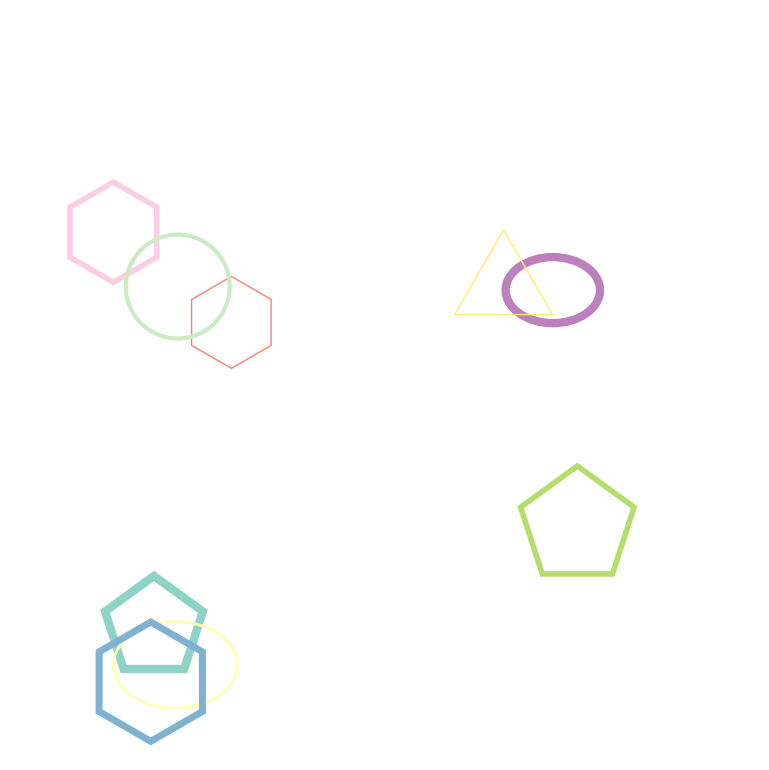[{"shape": "pentagon", "thickness": 3, "radius": 0.33, "center": [0.2, 0.185]}, {"shape": "oval", "thickness": 1, "radius": 0.4, "center": [0.228, 0.136]}, {"shape": "hexagon", "thickness": 0.5, "radius": 0.3, "center": [0.3, 0.581]}, {"shape": "hexagon", "thickness": 2.5, "radius": 0.39, "center": [0.196, 0.115]}, {"shape": "pentagon", "thickness": 2, "radius": 0.39, "center": [0.75, 0.317]}, {"shape": "hexagon", "thickness": 2, "radius": 0.33, "center": [0.147, 0.698]}, {"shape": "oval", "thickness": 3, "radius": 0.31, "center": [0.718, 0.623]}, {"shape": "circle", "thickness": 1.5, "radius": 0.34, "center": [0.231, 0.628]}, {"shape": "triangle", "thickness": 0.5, "radius": 0.37, "center": [0.654, 0.628]}]